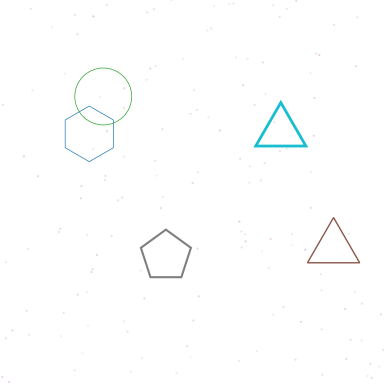[{"shape": "hexagon", "thickness": 0.5, "radius": 0.36, "center": [0.232, 0.652]}, {"shape": "circle", "thickness": 0.5, "radius": 0.37, "center": [0.268, 0.749]}, {"shape": "triangle", "thickness": 1, "radius": 0.39, "center": [0.866, 0.357]}, {"shape": "pentagon", "thickness": 1.5, "radius": 0.34, "center": [0.431, 0.335]}, {"shape": "triangle", "thickness": 2, "radius": 0.38, "center": [0.729, 0.658]}]